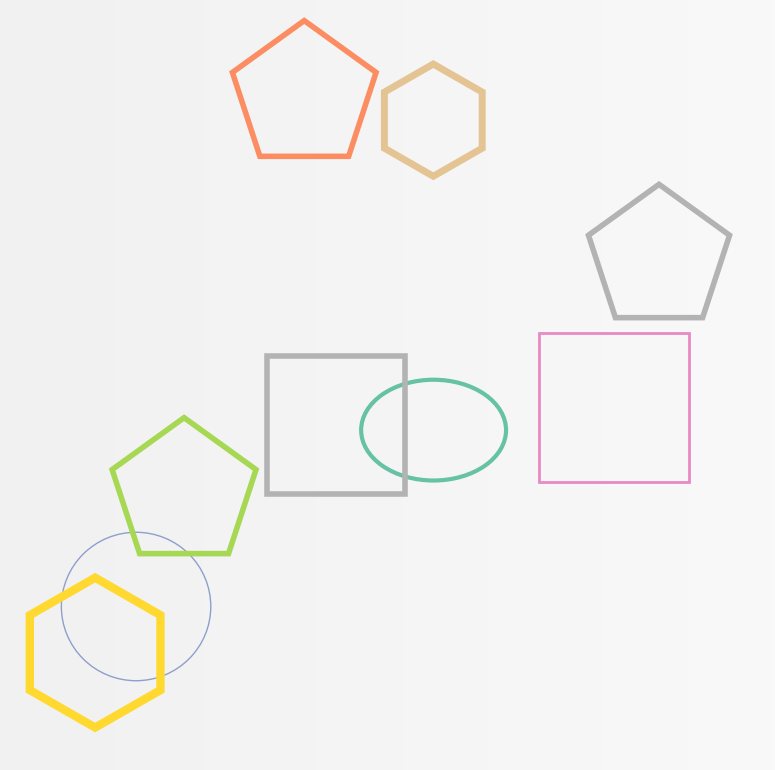[{"shape": "oval", "thickness": 1.5, "radius": 0.47, "center": [0.559, 0.441]}, {"shape": "pentagon", "thickness": 2, "radius": 0.49, "center": [0.393, 0.876]}, {"shape": "circle", "thickness": 0.5, "radius": 0.48, "center": [0.176, 0.212]}, {"shape": "square", "thickness": 1, "radius": 0.48, "center": [0.792, 0.47]}, {"shape": "pentagon", "thickness": 2, "radius": 0.49, "center": [0.238, 0.36]}, {"shape": "hexagon", "thickness": 3, "radius": 0.49, "center": [0.123, 0.152]}, {"shape": "hexagon", "thickness": 2.5, "radius": 0.36, "center": [0.559, 0.844]}, {"shape": "pentagon", "thickness": 2, "radius": 0.48, "center": [0.85, 0.665]}, {"shape": "square", "thickness": 2, "radius": 0.45, "center": [0.433, 0.448]}]